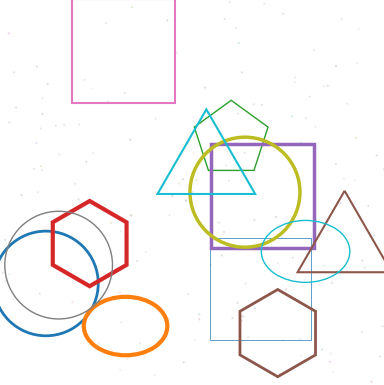[{"shape": "circle", "thickness": 2, "radius": 0.68, "center": [0.119, 0.264]}, {"shape": "square", "thickness": 0.5, "radius": 0.66, "center": [0.676, 0.249]}, {"shape": "oval", "thickness": 3, "radius": 0.54, "center": [0.326, 0.153]}, {"shape": "pentagon", "thickness": 1, "radius": 0.5, "center": [0.6, 0.639]}, {"shape": "hexagon", "thickness": 3, "radius": 0.55, "center": [0.233, 0.367]}, {"shape": "square", "thickness": 2.5, "radius": 0.67, "center": [0.681, 0.491]}, {"shape": "triangle", "thickness": 1.5, "radius": 0.71, "center": [0.895, 0.363]}, {"shape": "hexagon", "thickness": 2, "radius": 0.57, "center": [0.721, 0.135]}, {"shape": "square", "thickness": 1.5, "radius": 0.67, "center": [0.322, 0.867]}, {"shape": "circle", "thickness": 1, "radius": 0.7, "center": [0.152, 0.311]}, {"shape": "circle", "thickness": 2.5, "radius": 0.71, "center": [0.636, 0.501]}, {"shape": "oval", "thickness": 1, "radius": 0.57, "center": [0.794, 0.347]}, {"shape": "triangle", "thickness": 1.5, "radius": 0.73, "center": [0.536, 0.569]}]